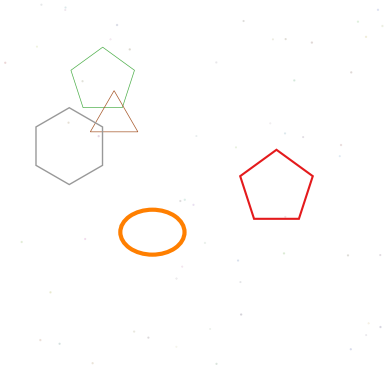[{"shape": "pentagon", "thickness": 1.5, "radius": 0.5, "center": [0.718, 0.512]}, {"shape": "pentagon", "thickness": 0.5, "radius": 0.43, "center": [0.267, 0.791]}, {"shape": "oval", "thickness": 3, "radius": 0.42, "center": [0.396, 0.397]}, {"shape": "triangle", "thickness": 0.5, "radius": 0.36, "center": [0.296, 0.693]}, {"shape": "hexagon", "thickness": 1, "radius": 0.5, "center": [0.18, 0.62]}]